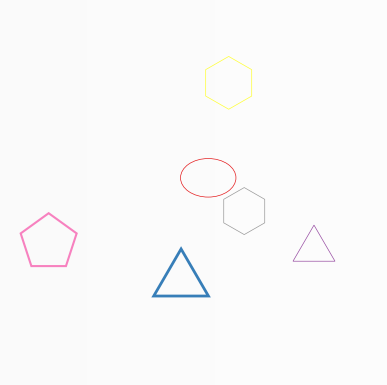[{"shape": "oval", "thickness": 0.5, "radius": 0.36, "center": [0.537, 0.538]}, {"shape": "triangle", "thickness": 2, "radius": 0.41, "center": [0.467, 0.272]}, {"shape": "triangle", "thickness": 0.5, "radius": 0.31, "center": [0.81, 0.353]}, {"shape": "hexagon", "thickness": 0.5, "radius": 0.34, "center": [0.59, 0.785]}, {"shape": "pentagon", "thickness": 1.5, "radius": 0.38, "center": [0.126, 0.37]}, {"shape": "hexagon", "thickness": 0.5, "radius": 0.31, "center": [0.63, 0.452]}]